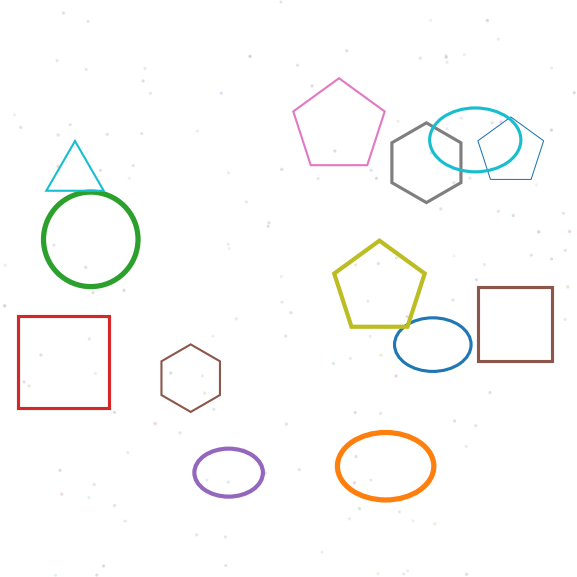[{"shape": "oval", "thickness": 1.5, "radius": 0.33, "center": [0.749, 0.402]}, {"shape": "pentagon", "thickness": 0.5, "radius": 0.3, "center": [0.884, 0.737]}, {"shape": "oval", "thickness": 2.5, "radius": 0.42, "center": [0.668, 0.192]}, {"shape": "circle", "thickness": 2.5, "radius": 0.41, "center": [0.157, 0.585]}, {"shape": "square", "thickness": 1.5, "radius": 0.4, "center": [0.11, 0.373]}, {"shape": "oval", "thickness": 2, "radius": 0.3, "center": [0.396, 0.181]}, {"shape": "hexagon", "thickness": 1, "radius": 0.29, "center": [0.33, 0.344]}, {"shape": "square", "thickness": 1.5, "radius": 0.32, "center": [0.892, 0.439]}, {"shape": "pentagon", "thickness": 1, "radius": 0.42, "center": [0.587, 0.78]}, {"shape": "hexagon", "thickness": 1.5, "radius": 0.35, "center": [0.738, 0.717]}, {"shape": "pentagon", "thickness": 2, "radius": 0.41, "center": [0.657, 0.5]}, {"shape": "triangle", "thickness": 1, "radius": 0.29, "center": [0.13, 0.698]}, {"shape": "oval", "thickness": 1.5, "radius": 0.39, "center": [0.823, 0.757]}]